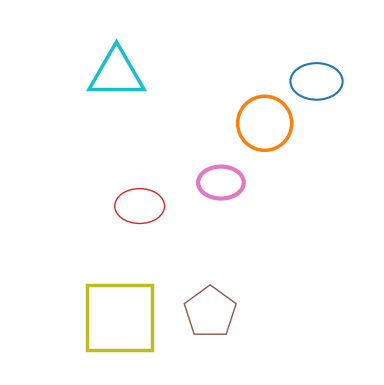[{"shape": "oval", "thickness": 1.5, "radius": 0.34, "center": [0.822, 0.789]}, {"shape": "circle", "thickness": 2.5, "radius": 0.35, "center": [0.687, 0.68]}, {"shape": "oval", "thickness": 1, "radius": 0.32, "center": [0.363, 0.465]}, {"shape": "pentagon", "thickness": 1, "radius": 0.35, "center": [0.546, 0.189]}, {"shape": "oval", "thickness": 3, "radius": 0.3, "center": [0.574, 0.526]}, {"shape": "square", "thickness": 2.5, "radius": 0.42, "center": [0.31, 0.176]}, {"shape": "triangle", "thickness": 2.5, "radius": 0.41, "center": [0.303, 0.809]}]